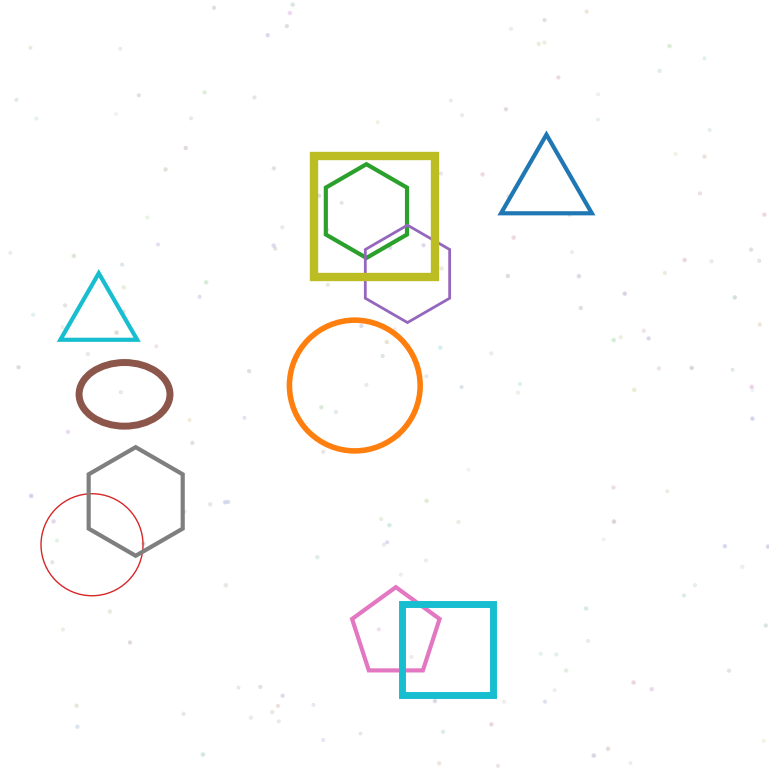[{"shape": "triangle", "thickness": 1.5, "radius": 0.34, "center": [0.71, 0.757]}, {"shape": "circle", "thickness": 2, "radius": 0.42, "center": [0.461, 0.499]}, {"shape": "hexagon", "thickness": 1.5, "radius": 0.3, "center": [0.476, 0.726]}, {"shape": "circle", "thickness": 0.5, "radius": 0.33, "center": [0.119, 0.293]}, {"shape": "hexagon", "thickness": 1, "radius": 0.32, "center": [0.529, 0.644]}, {"shape": "oval", "thickness": 2.5, "radius": 0.3, "center": [0.162, 0.488]}, {"shape": "pentagon", "thickness": 1.5, "radius": 0.3, "center": [0.514, 0.178]}, {"shape": "hexagon", "thickness": 1.5, "radius": 0.35, "center": [0.176, 0.349]}, {"shape": "square", "thickness": 3, "radius": 0.39, "center": [0.486, 0.718]}, {"shape": "triangle", "thickness": 1.5, "radius": 0.29, "center": [0.128, 0.588]}, {"shape": "square", "thickness": 2.5, "radius": 0.3, "center": [0.581, 0.157]}]